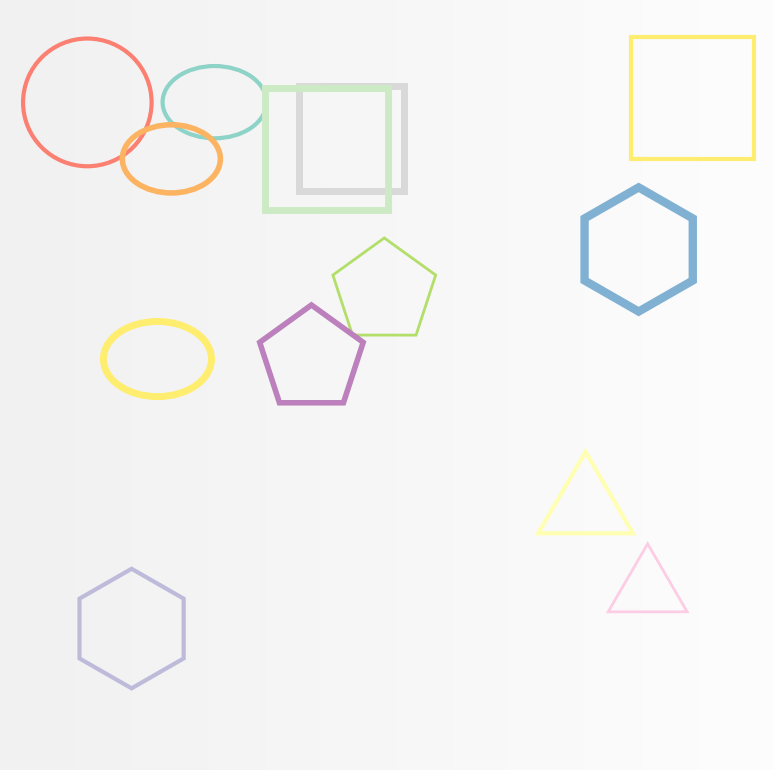[{"shape": "oval", "thickness": 1.5, "radius": 0.34, "center": [0.277, 0.867]}, {"shape": "triangle", "thickness": 1.5, "radius": 0.35, "center": [0.756, 0.343]}, {"shape": "hexagon", "thickness": 1.5, "radius": 0.39, "center": [0.17, 0.184]}, {"shape": "circle", "thickness": 1.5, "radius": 0.41, "center": [0.113, 0.867]}, {"shape": "hexagon", "thickness": 3, "radius": 0.4, "center": [0.824, 0.676]}, {"shape": "oval", "thickness": 2, "radius": 0.32, "center": [0.221, 0.794]}, {"shape": "pentagon", "thickness": 1, "radius": 0.35, "center": [0.496, 0.621]}, {"shape": "triangle", "thickness": 1, "radius": 0.29, "center": [0.836, 0.235]}, {"shape": "square", "thickness": 2.5, "radius": 0.34, "center": [0.454, 0.82]}, {"shape": "pentagon", "thickness": 2, "radius": 0.35, "center": [0.402, 0.534]}, {"shape": "square", "thickness": 2.5, "radius": 0.4, "center": [0.421, 0.806]}, {"shape": "square", "thickness": 1.5, "radius": 0.4, "center": [0.893, 0.873]}, {"shape": "oval", "thickness": 2.5, "radius": 0.35, "center": [0.203, 0.534]}]